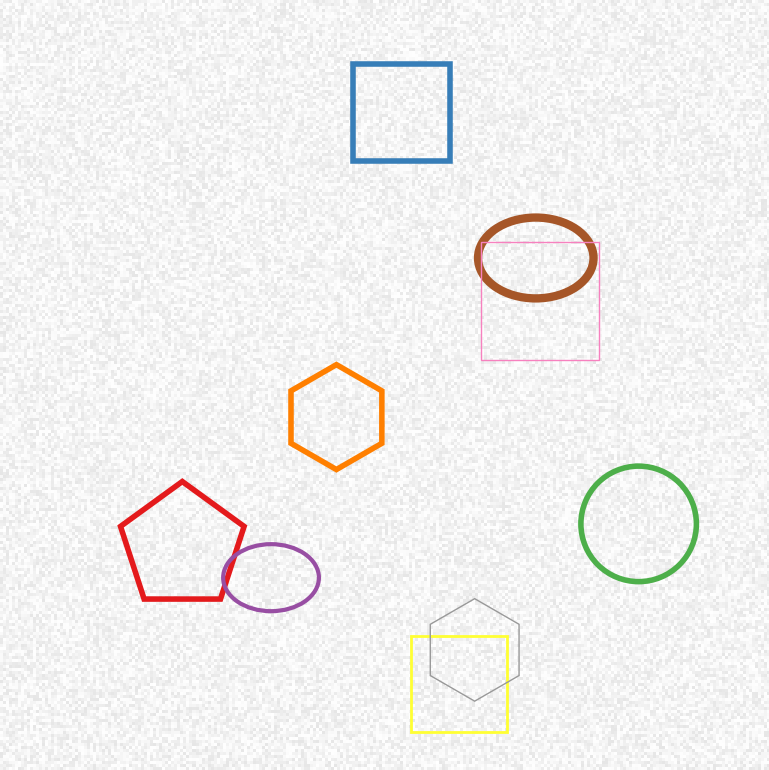[{"shape": "pentagon", "thickness": 2, "radius": 0.42, "center": [0.237, 0.29]}, {"shape": "square", "thickness": 2, "radius": 0.32, "center": [0.521, 0.854]}, {"shape": "circle", "thickness": 2, "radius": 0.38, "center": [0.829, 0.32]}, {"shape": "oval", "thickness": 1.5, "radius": 0.31, "center": [0.352, 0.25]}, {"shape": "hexagon", "thickness": 2, "radius": 0.34, "center": [0.437, 0.458]}, {"shape": "square", "thickness": 1, "radius": 0.31, "center": [0.596, 0.112]}, {"shape": "oval", "thickness": 3, "radius": 0.38, "center": [0.696, 0.665]}, {"shape": "square", "thickness": 0.5, "radius": 0.38, "center": [0.701, 0.609]}, {"shape": "hexagon", "thickness": 0.5, "radius": 0.33, "center": [0.616, 0.156]}]